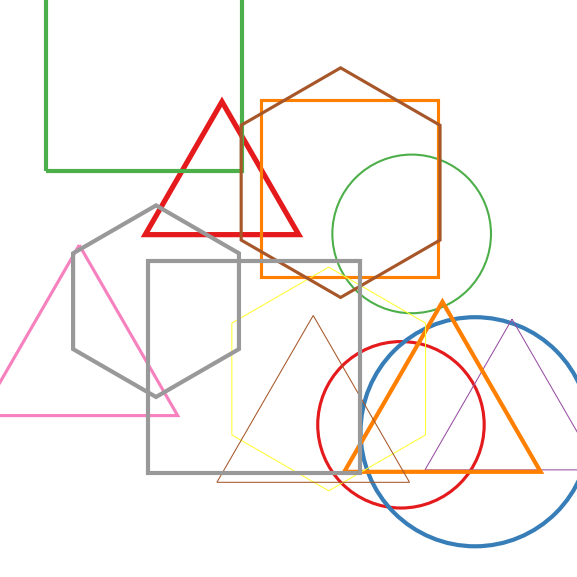[{"shape": "circle", "thickness": 1.5, "radius": 0.72, "center": [0.694, 0.264]}, {"shape": "triangle", "thickness": 2.5, "radius": 0.77, "center": [0.384, 0.67]}, {"shape": "circle", "thickness": 2, "radius": 0.99, "center": [0.823, 0.252]}, {"shape": "circle", "thickness": 1, "radius": 0.69, "center": [0.713, 0.594]}, {"shape": "square", "thickness": 2, "radius": 0.85, "center": [0.249, 0.873]}, {"shape": "triangle", "thickness": 0.5, "radius": 0.87, "center": [0.887, 0.273]}, {"shape": "square", "thickness": 1.5, "radius": 0.77, "center": [0.605, 0.673]}, {"shape": "triangle", "thickness": 2, "radius": 0.98, "center": [0.766, 0.28]}, {"shape": "hexagon", "thickness": 0.5, "radius": 0.97, "center": [0.569, 0.343]}, {"shape": "hexagon", "thickness": 1.5, "radius": 0.99, "center": [0.59, 0.683]}, {"shape": "triangle", "thickness": 0.5, "radius": 0.96, "center": [0.542, 0.26]}, {"shape": "triangle", "thickness": 1.5, "radius": 0.98, "center": [0.137, 0.378]}, {"shape": "square", "thickness": 2, "radius": 0.92, "center": [0.44, 0.363]}, {"shape": "hexagon", "thickness": 2, "radius": 0.83, "center": [0.27, 0.478]}]